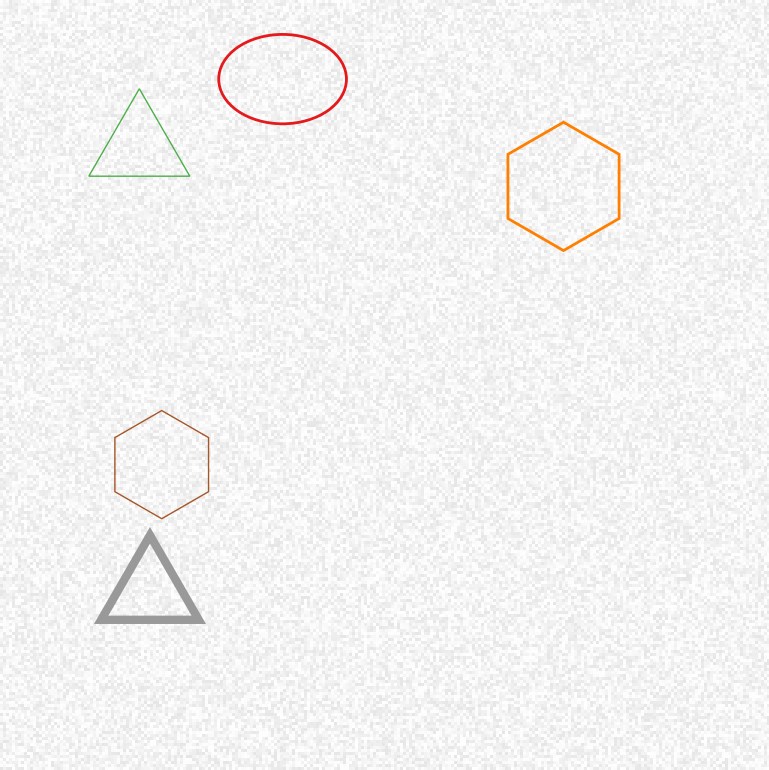[{"shape": "oval", "thickness": 1, "radius": 0.41, "center": [0.367, 0.897]}, {"shape": "triangle", "thickness": 0.5, "radius": 0.38, "center": [0.181, 0.809]}, {"shape": "hexagon", "thickness": 1, "radius": 0.42, "center": [0.732, 0.758]}, {"shape": "hexagon", "thickness": 0.5, "radius": 0.35, "center": [0.21, 0.397]}, {"shape": "triangle", "thickness": 3, "radius": 0.37, "center": [0.195, 0.232]}]